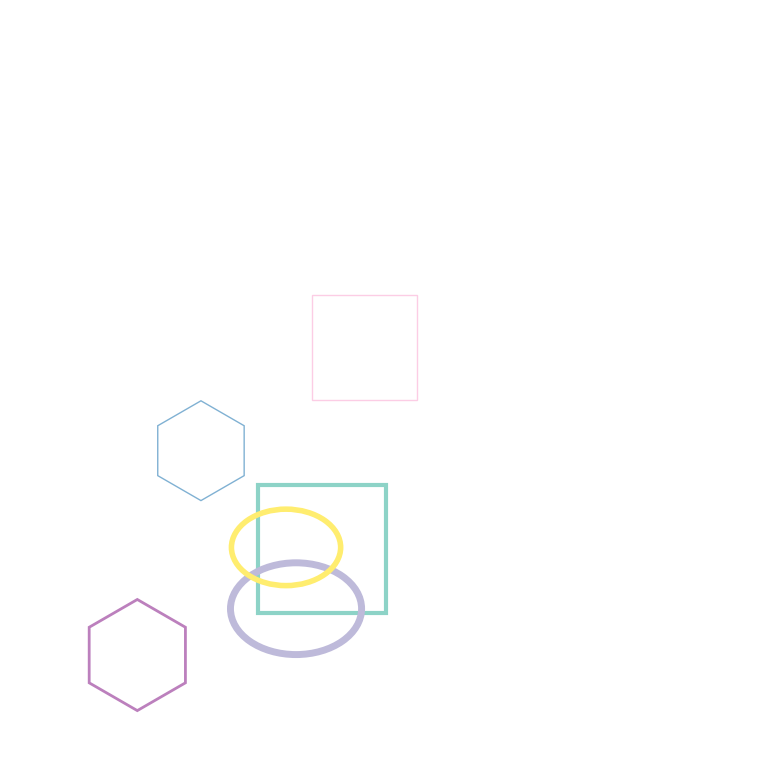[{"shape": "square", "thickness": 1.5, "radius": 0.42, "center": [0.418, 0.287]}, {"shape": "oval", "thickness": 2.5, "radius": 0.43, "center": [0.384, 0.209]}, {"shape": "hexagon", "thickness": 0.5, "radius": 0.32, "center": [0.261, 0.415]}, {"shape": "square", "thickness": 0.5, "radius": 0.34, "center": [0.474, 0.549]}, {"shape": "hexagon", "thickness": 1, "radius": 0.36, "center": [0.178, 0.149]}, {"shape": "oval", "thickness": 2, "radius": 0.35, "center": [0.371, 0.289]}]